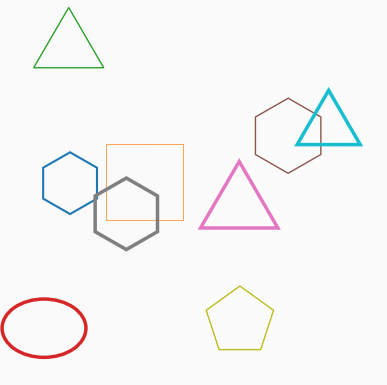[{"shape": "hexagon", "thickness": 1.5, "radius": 0.4, "center": [0.181, 0.524]}, {"shape": "square", "thickness": 0.5, "radius": 0.49, "center": [0.373, 0.527]}, {"shape": "triangle", "thickness": 1, "radius": 0.52, "center": [0.177, 0.876]}, {"shape": "oval", "thickness": 2.5, "radius": 0.54, "center": [0.114, 0.148]}, {"shape": "hexagon", "thickness": 1, "radius": 0.49, "center": [0.744, 0.647]}, {"shape": "triangle", "thickness": 2.5, "radius": 0.58, "center": [0.617, 0.465]}, {"shape": "hexagon", "thickness": 2.5, "radius": 0.46, "center": [0.326, 0.445]}, {"shape": "pentagon", "thickness": 1, "radius": 0.46, "center": [0.619, 0.166]}, {"shape": "triangle", "thickness": 2.5, "radius": 0.47, "center": [0.848, 0.671]}]